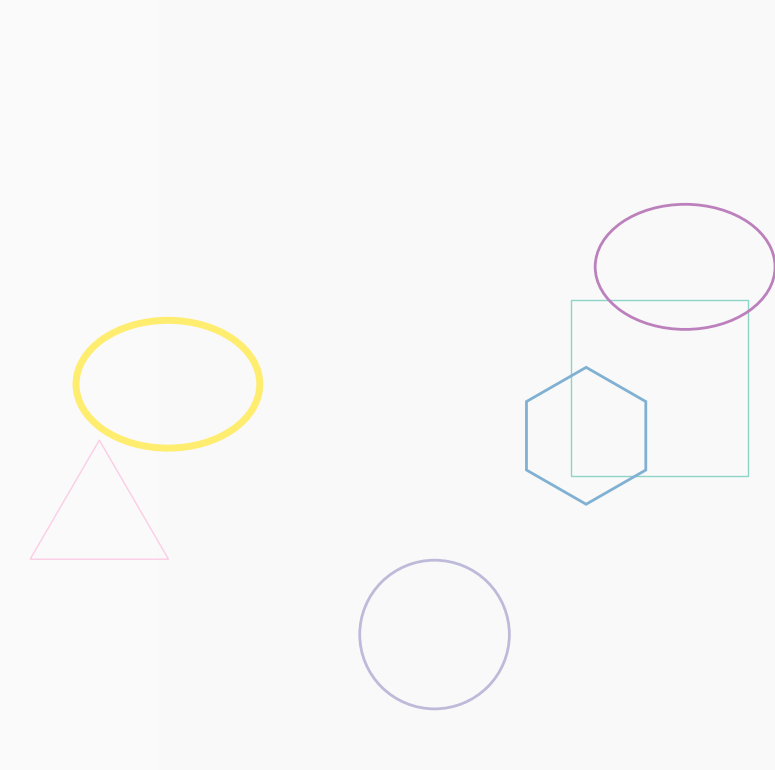[{"shape": "square", "thickness": 0.5, "radius": 0.57, "center": [0.851, 0.496]}, {"shape": "circle", "thickness": 1, "radius": 0.48, "center": [0.561, 0.176]}, {"shape": "hexagon", "thickness": 1, "radius": 0.44, "center": [0.756, 0.434]}, {"shape": "triangle", "thickness": 0.5, "radius": 0.52, "center": [0.128, 0.325]}, {"shape": "oval", "thickness": 1, "radius": 0.58, "center": [0.884, 0.653]}, {"shape": "oval", "thickness": 2.5, "radius": 0.59, "center": [0.217, 0.501]}]